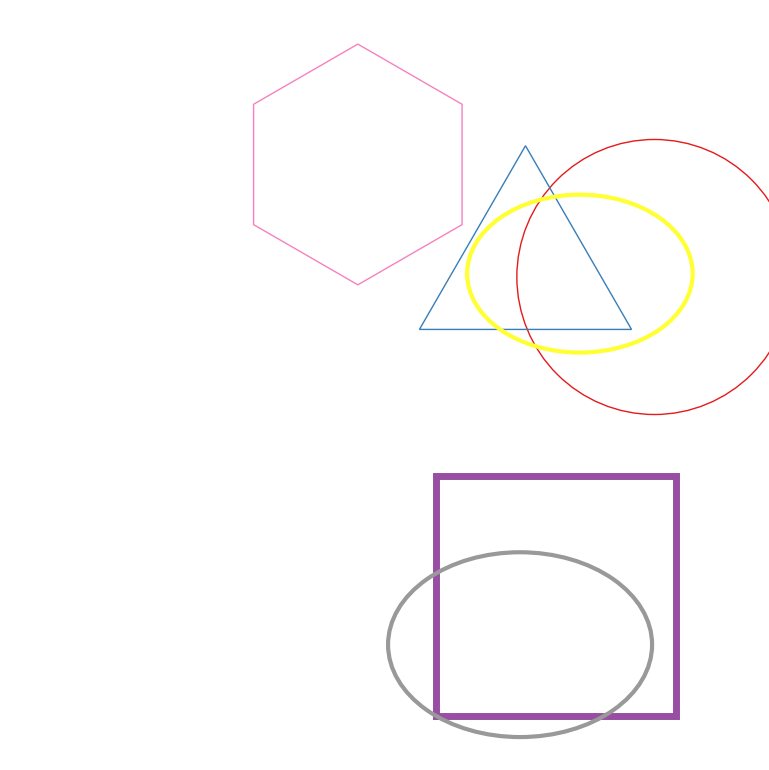[{"shape": "circle", "thickness": 0.5, "radius": 0.89, "center": [0.85, 0.64]}, {"shape": "triangle", "thickness": 0.5, "radius": 0.8, "center": [0.682, 0.652]}, {"shape": "square", "thickness": 2.5, "radius": 0.78, "center": [0.722, 0.226]}, {"shape": "oval", "thickness": 1.5, "radius": 0.73, "center": [0.753, 0.645]}, {"shape": "hexagon", "thickness": 0.5, "radius": 0.78, "center": [0.465, 0.786]}, {"shape": "oval", "thickness": 1.5, "radius": 0.86, "center": [0.675, 0.163]}]